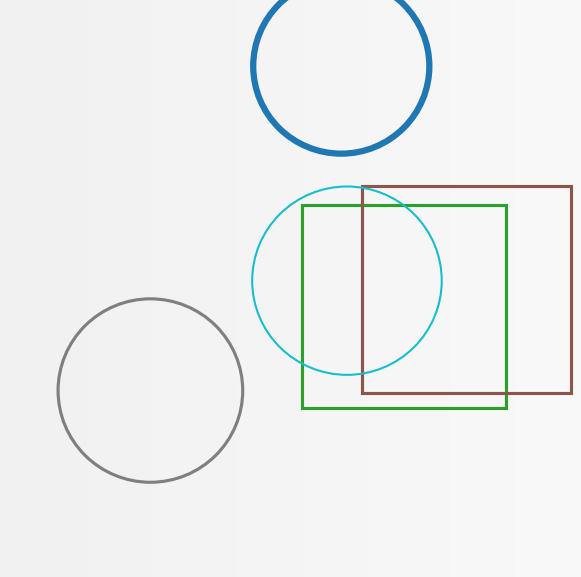[{"shape": "circle", "thickness": 3, "radius": 0.76, "center": [0.587, 0.885]}, {"shape": "square", "thickness": 1.5, "radius": 0.88, "center": [0.695, 0.469]}, {"shape": "square", "thickness": 1.5, "radius": 0.9, "center": [0.803, 0.498]}, {"shape": "circle", "thickness": 1.5, "radius": 0.79, "center": [0.259, 0.323]}, {"shape": "circle", "thickness": 1, "radius": 0.82, "center": [0.597, 0.513]}]